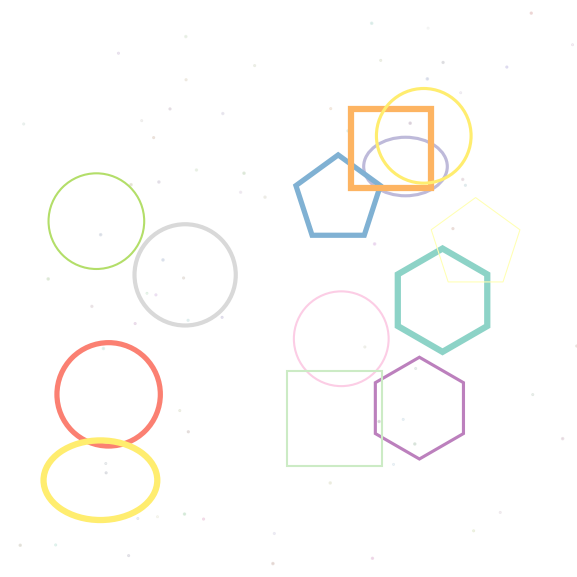[{"shape": "hexagon", "thickness": 3, "radius": 0.45, "center": [0.766, 0.479]}, {"shape": "pentagon", "thickness": 0.5, "radius": 0.4, "center": [0.824, 0.576]}, {"shape": "oval", "thickness": 1.5, "radius": 0.36, "center": [0.702, 0.711]}, {"shape": "circle", "thickness": 2.5, "radius": 0.45, "center": [0.188, 0.316]}, {"shape": "pentagon", "thickness": 2.5, "radius": 0.38, "center": [0.586, 0.654]}, {"shape": "square", "thickness": 3, "radius": 0.34, "center": [0.677, 0.741]}, {"shape": "circle", "thickness": 1, "radius": 0.41, "center": [0.167, 0.616]}, {"shape": "circle", "thickness": 1, "radius": 0.41, "center": [0.591, 0.413]}, {"shape": "circle", "thickness": 2, "radius": 0.44, "center": [0.321, 0.523]}, {"shape": "hexagon", "thickness": 1.5, "radius": 0.44, "center": [0.726, 0.292]}, {"shape": "square", "thickness": 1, "radius": 0.41, "center": [0.579, 0.274]}, {"shape": "oval", "thickness": 3, "radius": 0.49, "center": [0.174, 0.168]}, {"shape": "circle", "thickness": 1.5, "radius": 0.41, "center": [0.734, 0.764]}]